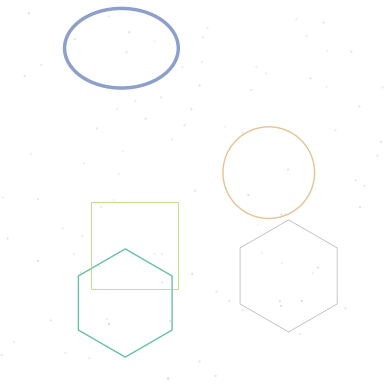[{"shape": "hexagon", "thickness": 1, "radius": 0.7, "center": [0.325, 0.213]}, {"shape": "oval", "thickness": 2.5, "radius": 0.74, "center": [0.315, 0.875]}, {"shape": "square", "thickness": 0.5, "radius": 0.56, "center": [0.349, 0.363]}, {"shape": "circle", "thickness": 1, "radius": 0.6, "center": [0.698, 0.552]}, {"shape": "hexagon", "thickness": 0.5, "radius": 0.73, "center": [0.75, 0.283]}]